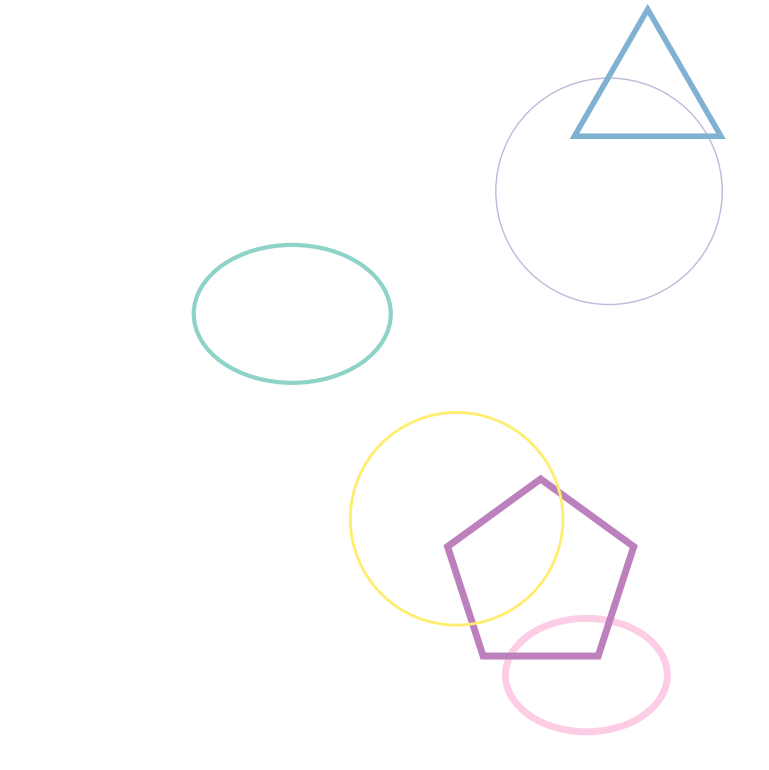[{"shape": "oval", "thickness": 1.5, "radius": 0.64, "center": [0.38, 0.592]}, {"shape": "circle", "thickness": 0.5, "radius": 0.74, "center": [0.791, 0.752]}, {"shape": "triangle", "thickness": 2, "radius": 0.55, "center": [0.841, 0.878]}, {"shape": "oval", "thickness": 2.5, "radius": 0.53, "center": [0.762, 0.123]}, {"shape": "pentagon", "thickness": 2.5, "radius": 0.64, "center": [0.702, 0.251]}, {"shape": "circle", "thickness": 1, "radius": 0.69, "center": [0.593, 0.326]}]